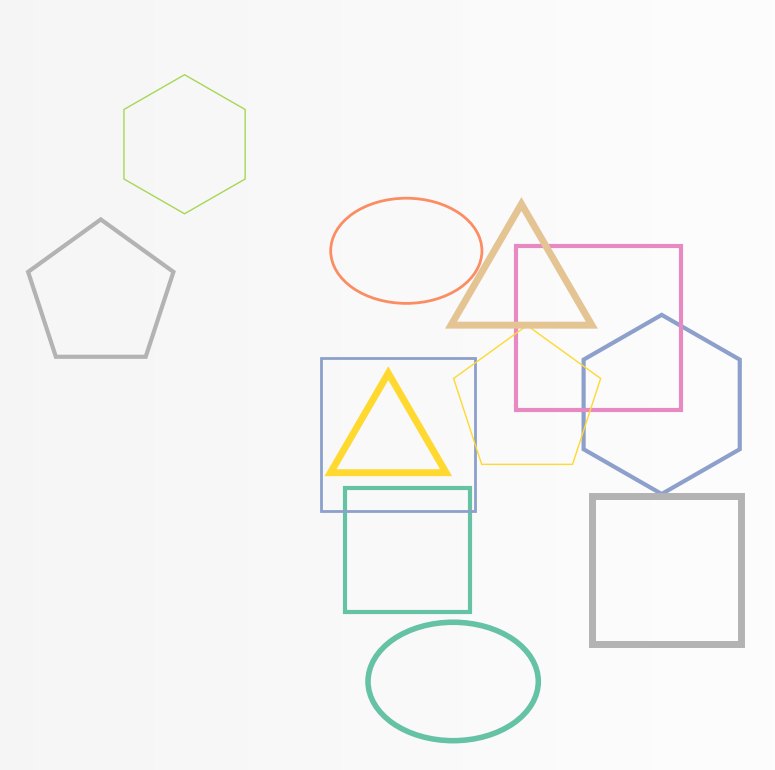[{"shape": "square", "thickness": 1.5, "radius": 0.4, "center": [0.525, 0.286]}, {"shape": "oval", "thickness": 2, "radius": 0.55, "center": [0.585, 0.115]}, {"shape": "oval", "thickness": 1, "radius": 0.49, "center": [0.524, 0.674]}, {"shape": "hexagon", "thickness": 1.5, "radius": 0.58, "center": [0.854, 0.475]}, {"shape": "square", "thickness": 1, "radius": 0.5, "center": [0.514, 0.436]}, {"shape": "square", "thickness": 1.5, "radius": 0.53, "center": [0.772, 0.574]}, {"shape": "hexagon", "thickness": 0.5, "radius": 0.45, "center": [0.238, 0.813]}, {"shape": "triangle", "thickness": 2.5, "radius": 0.43, "center": [0.501, 0.429]}, {"shape": "pentagon", "thickness": 0.5, "radius": 0.5, "center": [0.68, 0.478]}, {"shape": "triangle", "thickness": 2.5, "radius": 0.52, "center": [0.673, 0.63]}, {"shape": "pentagon", "thickness": 1.5, "radius": 0.49, "center": [0.13, 0.616]}, {"shape": "square", "thickness": 2.5, "radius": 0.48, "center": [0.86, 0.26]}]